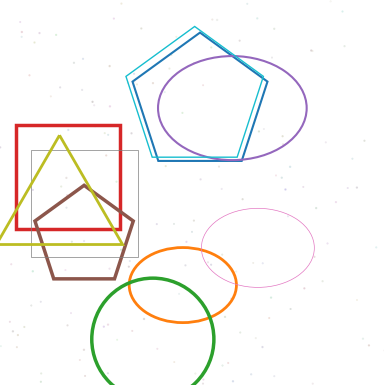[{"shape": "pentagon", "thickness": 1.5, "radius": 0.92, "center": [0.519, 0.731]}, {"shape": "oval", "thickness": 2, "radius": 0.7, "center": [0.475, 0.26]}, {"shape": "circle", "thickness": 2.5, "radius": 0.79, "center": [0.397, 0.119]}, {"shape": "square", "thickness": 2.5, "radius": 0.68, "center": [0.177, 0.54]}, {"shape": "oval", "thickness": 1.5, "radius": 0.97, "center": [0.604, 0.719]}, {"shape": "pentagon", "thickness": 2.5, "radius": 0.67, "center": [0.218, 0.384]}, {"shape": "oval", "thickness": 0.5, "radius": 0.73, "center": [0.67, 0.356]}, {"shape": "square", "thickness": 0.5, "radius": 0.69, "center": [0.221, 0.472]}, {"shape": "triangle", "thickness": 2, "radius": 0.95, "center": [0.155, 0.459]}, {"shape": "pentagon", "thickness": 1, "radius": 0.94, "center": [0.506, 0.744]}]